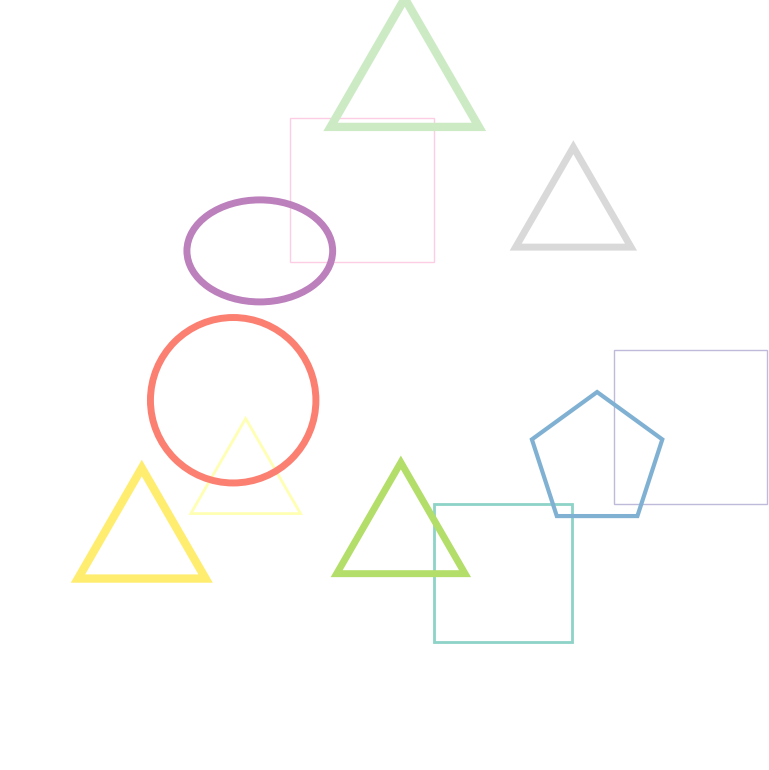[{"shape": "square", "thickness": 1, "radius": 0.45, "center": [0.653, 0.255]}, {"shape": "triangle", "thickness": 1, "radius": 0.41, "center": [0.319, 0.374]}, {"shape": "square", "thickness": 0.5, "radius": 0.5, "center": [0.897, 0.445]}, {"shape": "circle", "thickness": 2.5, "radius": 0.54, "center": [0.303, 0.48]}, {"shape": "pentagon", "thickness": 1.5, "radius": 0.45, "center": [0.775, 0.402]}, {"shape": "triangle", "thickness": 2.5, "radius": 0.48, "center": [0.521, 0.303]}, {"shape": "square", "thickness": 0.5, "radius": 0.47, "center": [0.47, 0.753]}, {"shape": "triangle", "thickness": 2.5, "radius": 0.43, "center": [0.745, 0.722]}, {"shape": "oval", "thickness": 2.5, "radius": 0.47, "center": [0.337, 0.674]}, {"shape": "triangle", "thickness": 3, "radius": 0.56, "center": [0.526, 0.891]}, {"shape": "triangle", "thickness": 3, "radius": 0.48, "center": [0.184, 0.296]}]